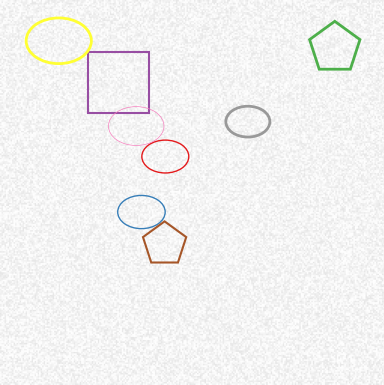[{"shape": "oval", "thickness": 1, "radius": 0.3, "center": [0.429, 0.593]}, {"shape": "oval", "thickness": 1, "radius": 0.31, "center": [0.367, 0.449]}, {"shape": "pentagon", "thickness": 2, "radius": 0.34, "center": [0.87, 0.876]}, {"shape": "square", "thickness": 1.5, "radius": 0.4, "center": [0.309, 0.785]}, {"shape": "oval", "thickness": 2, "radius": 0.42, "center": [0.153, 0.894]}, {"shape": "pentagon", "thickness": 1.5, "radius": 0.3, "center": [0.428, 0.366]}, {"shape": "oval", "thickness": 0.5, "radius": 0.36, "center": [0.354, 0.673]}, {"shape": "oval", "thickness": 2, "radius": 0.29, "center": [0.644, 0.684]}]